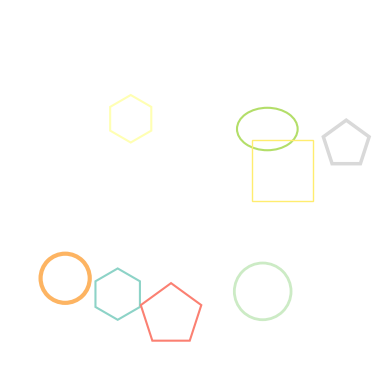[{"shape": "hexagon", "thickness": 1.5, "radius": 0.33, "center": [0.306, 0.236]}, {"shape": "hexagon", "thickness": 1.5, "radius": 0.31, "center": [0.34, 0.692]}, {"shape": "pentagon", "thickness": 1.5, "radius": 0.41, "center": [0.444, 0.182]}, {"shape": "circle", "thickness": 3, "radius": 0.32, "center": [0.169, 0.277]}, {"shape": "oval", "thickness": 1.5, "radius": 0.39, "center": [0.694, 0.665]}, {"shape": "pentagon", "thickness": 2.5, "radius": 0.31, "center": [0.899, 0.625]}, {"shape": "circle", "thickness": 2, "radius": 0.37, "center": [0.682, 0.243]}, {"shape": "square", "thickness": 1, "radius": 0.4, "center": [0.735, 0.557]}]